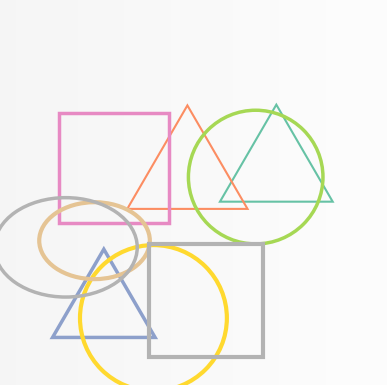[{"shape": "triangle", "thickness": 1.5, "radius": 0.84, "center": [0.713, 0.56]}, {"shape": "triangle", "thickness": 1.5, "radius": 0.9, "center": [0.484, 0.547]}, {"shape": "triangle", "thickness": 2.5, "radius": 0.76, "center": [0.268, 0.2]}, {"shape": "square", "thickness": 2.5, "radius": 0.71, "center": [0.294, 0.565]}, {"shape": "circle", "thickness": 2.5, "radius": 0.87, "center": [0.66, 0.54]}, {"shape": "circle", "thickness": 3, "radius": 0.95, "center": [0.396, 0.174]}, {"shape": "oval", "thickness": 3, "radius": 0.71, "center": [0.244, 0.375]}, {"shape": "oval", "thickness": 2.5, "radius": 0.92, "center": [0.17, 0.358]}, {"shape": "square", "thickness": 3, "radius": 0.73, "center": [0.53, 0.22]}]